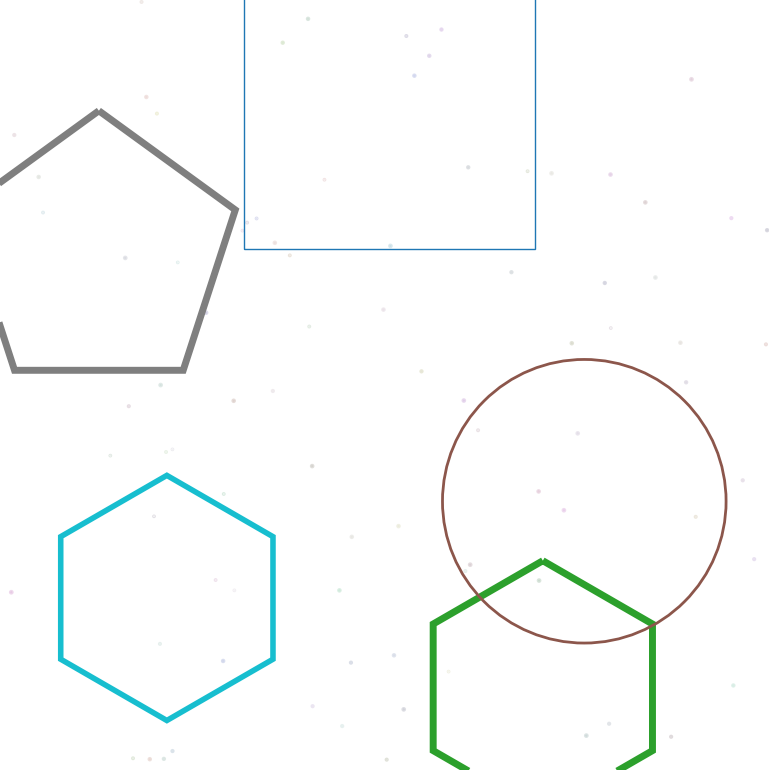[{"shape": "square", "thickness": 0.5, "radius": 0.95, "center": [0.506, 0.866]}, {"shape": "hexagon", "thickness": 2.5, "radius": 0.82, "center": [0.705, 0.107]}, {"shape": "circle", "thickness": 1, "radius": 0.92, "center": [0.759, 0.349]}, {"shape": "pentagon", "thickness": 2.5, "radius": 0.93, "center": [0.128, 0.67]}, {"shape": "hexagon", "thickness": 2, "radius": 0.8, "center": [0.217, 0.223]}]